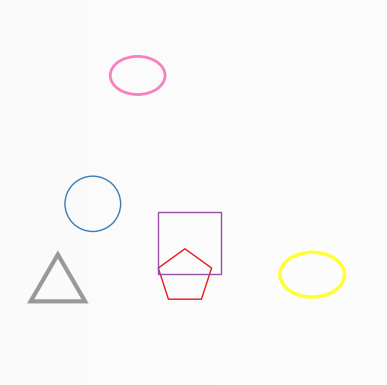[{"shape": "pentagon", "thickness": 1, "radius": 0.36, "center": [0.477, 0.281]}, {"shape": "circle", "thickness": 1, "radius": 0.36, "center": [0.239, 0.471]}, {"shape": "square", "thickness": 1, "radius": 0.41, "center": [0.49, 0.369]}, {"shape": "oval", "thickness": 2.5, "radius": 0.42, "center": [0.806, 0.287]}, {"shape": "oval", "thickness": 2, "radius": 0.35, "center": [0.355, 0.804]}, {"shape": "triangle", "thickness": 3, "radius": 0.41, "center": [0.149, 0.258]}]